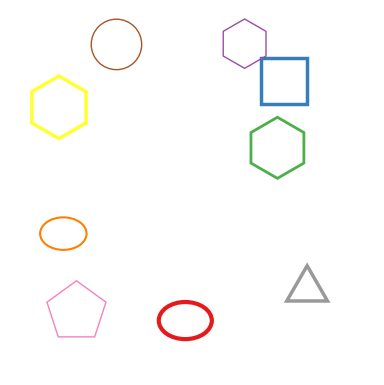[{"shape": "oval", "thickness": 3, "radius": 0.34, "center": [0.481, 0.167]}, {"shape": "square", "thickness": 2.5, "radius": 0.3, "center": [0.738, 0.79]}, {"shape": "hexagon", "thickness": 2, "radius": 0.4, "center": [0.721, 0.616]}, {"shape": "hexagon", "thickness": 1, "radius": 0.32, "center": [0.635, 0.887]}, {"shape": "oval", "thickness": 1.5, "radius": 0.3, "center": [0.164, 0.393]}, {"shape": "hexagon", "thickness": 2.5, "radius": 0.41, "center": [0.153, 0.721]}, {"shape": "circle", "thickness": 1, "radius": 0.33, "center": [0.303, 0.885]}, {"shape": "pentagon", "thickness": 1, "radius": 0.4, "center": [0.199, 0.19]}, {"shape": "triangle", "thickness": 2.5, "radius": 0.31, "center": [0.798, 0.249]}]